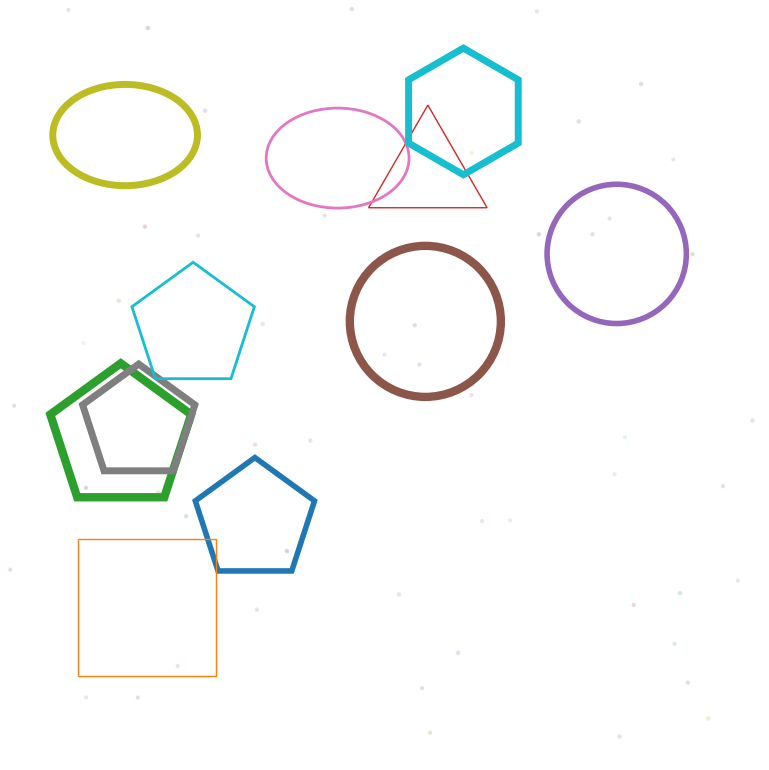[{"shape": "pentagon", "thickness": 2, "radius": 0.41, "center": [0.331, 0.324]}, {"shape": "square", "thickness": 0.5, "radius": 0.45, "center": [0.191, 0.211]}, {"shape": "pentagon", "thickness": 3, "radius": 0.48, "center": [0.157, 0.432]}, {"shape": "triangle", "thickness": 0.5, "radius": 0.44, "center": [0.556, 0.775]}, {"shape": "circle", "thickness": 2, "radius": 0.45, "center": [0.801, 0.67]}, {"shape": "circle", "thickness": 3, "radius": 0.49, "center": [0.552, 0.583]}, {"shape": "oval", "thickness": 1, "radius": 0.46, "center": [0.438, 0.795]}, {"shape": "pentagon", "thickness": 2.5, "radius": 0.38, "center": [0.18, 0.451]}, {"shape": "oval", "thickness": 2.5, "radius": 0.47, "center": [0.162, 0.825]}, {"shape": "hexagon", "thickness": 2.5, "radius": 0.41, "center": [0.602, 0.855]}, {"shape": "pentagon", "thickness": 1, "radius": 0.42, "center": [0.251, 0.576]}]